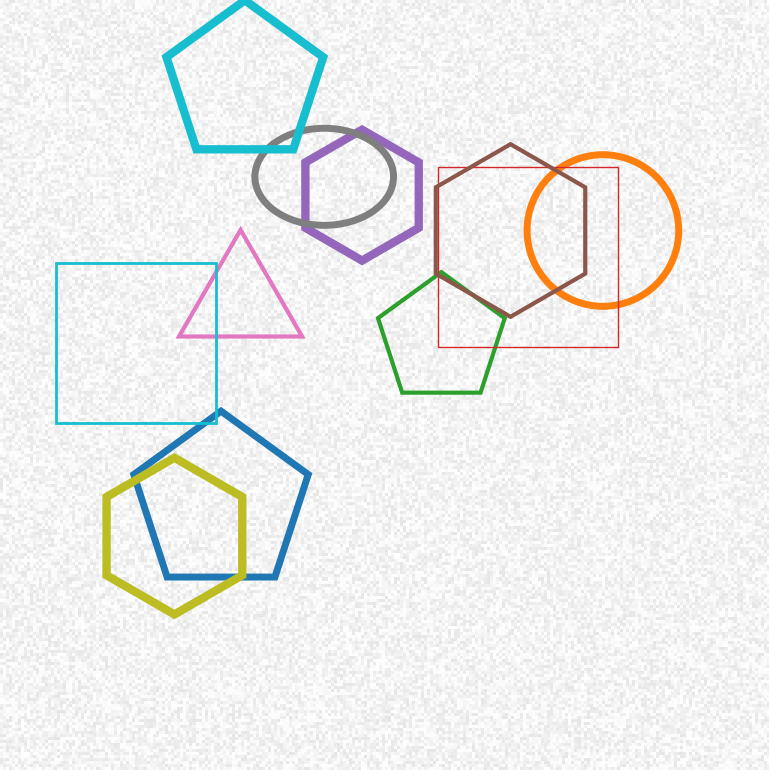[{"shape": "pentagon", "thickness": 2.5, "radius": 0.6, "center": [0.287, 0.347]}, {"shape": "circle", "thickness": 2.5, "radius": 0.49, "center": [0.783, 0.701]}, {"shape": "pentagon", "thickness": 1.5, "radius": 0.43, "center": [0.573, 0.56]}, {"shape": "square", "thickness": 0.5, "radius": 0.58, "center": [0.686, 0.667]}, {"shape": "hexagon", "thickness": 3, "radius": 0.42, "center": [0.47, 0.747]}, {"shape": "hexagon", "thickness": 1.5, "radius": 0.56, "center": [0.663, 0.701]}, {"shape": "triangle", "thickness": 1.5, "radius": 0.46, "center": [0.312, 0.609]}, {"shape": "oval", "thickness": 2.5, "radius": 0.45, "center": [0.421, 0.77]}, {"shape": "hexagon", "thickness": 3, "radius": 0.51, "center": [0.227, 0.304]}, {"shape": "square", "thickness": 1, "radius": 0.52, "center": [0.176, 0.555]}, {"shape": "pentagon", "thickness": 3, "radius": 0.54, "center": [0.318, 0.893]}]